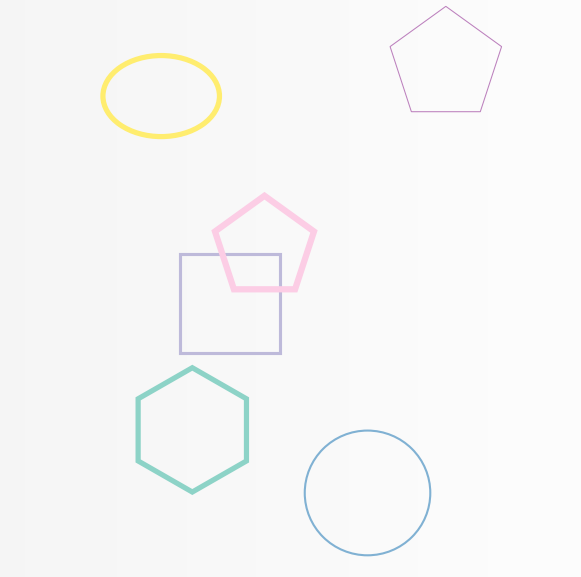[{"shape": "hexagon", "thickness": 2.5, "radius": 0.54, "center": [0.331, 0.255]}, {"shape": "square", "thickness": 1.5, "radius": 0.43, "center": [0.395, 0.474]}, {"shape": "circle", "thickness": 1, "radius": 0.54, "center": [0.632, 0.146]}, {"shape": "pentagon", "thickness": 3, "radius": 0.45, "center": [0.455, 0.571]}, {"shape": "pentagon", "thickness": 0.5, "radius": 0.5, "center": [0.767, 0.887]}, {"shape": "oval", "thickness": 2.5, "radius": 0.5, "center": [0.277, 0.833]}]